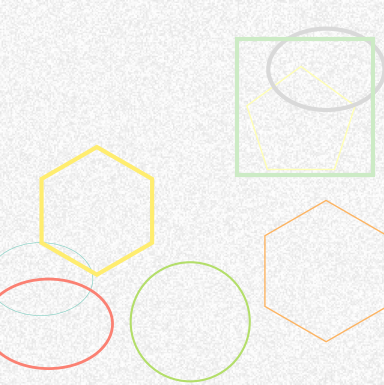[{"shape": "oval", "thickness": 0.5, "radius": 0.68, "center": [0.105, 0.275]}, {"shape": "pentagon", "thickness": 1, "radius": 0.74, "center": [0.782, 0.679]}, {"shape": "oval", "thickness": 2, "radius": 0.83, "center": [0.126, 0.159]}, {"shape": "hexagon", "thickness": 1, "radius": 0.92, "center": [0.847, 0.296]}, {"shape": "circle", "thickness": 1.5, "radius": 0.77, "center": [0.494, 0.164]}, {"shape": "oval", "thickness": 3, "radius": 0.75, "center": [0.848, 0.82]}, {"shape": "square", "thickness": 3, "radius": 0.88, "center": [0.793, 0.723]}, {"shape": "hexagon", "thickness": 3, "radius": 0.83, "center": [0.252, 0.452]}]